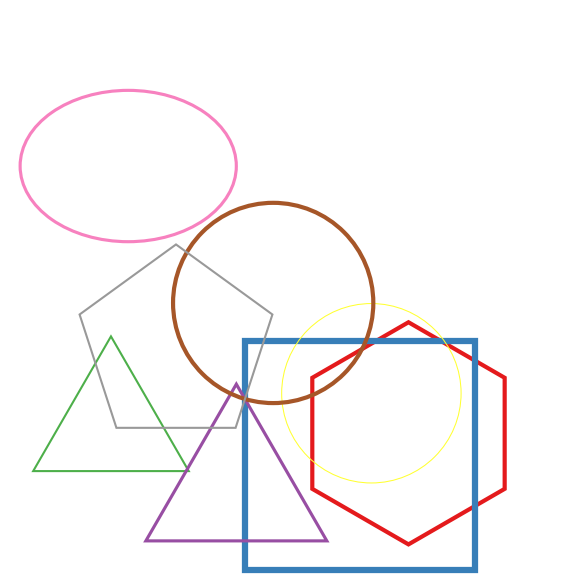[{"shape": "hexagon", "thickness": 2, "radius": 0.96, "center": [0.707, 0.249]}, {"shape": "square", "thickness": 3, "radius": 0.99, "center": [0.623, 0.21]}, {"shape": "triangle", "thickness": 1, "radius": 0.78, "center": [0.192, 0.261]}, {"shape": "triangle", "thickness": 1.5, "radius": 0.9, "center": [0.409, 0.153]}, {"shape": "circle", "thickness": 0.5, "radius": 0.78, "center": [0.643, 0.318]}, {"shape": "circle", "thickness": 2, "radius": 0.87, "center": [0.473, 0.475]}, {"shape": "oval", "thickness": 1.5, "radius": 0.94, "center": [0.222, 0.712]}, {"shape": "pentagon", "thickness": 1, "radius": 0.88, "center": [0.305, 0.4]}]